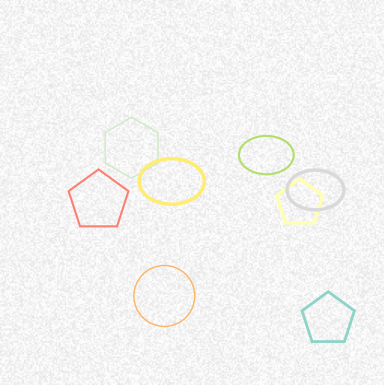[{"shape": "pentagon", "thickness": 2, "radius": 0.36, "center": [0.853, 0.171]}, {"shape": "pentagon", "thickness": 2.5, "radius": 0.32, "center": [0.779, 0.472]}, {"shape": "pentagon", "thickness": 1.5, "radius": 0.41, "center": [0.256, 0.478]}, {"shape": "circle", "thickness": 1, "radius": 0.4, "center": [0.427, 0.231]}, {"shape": "oval", "thickness": 1.5, "radius": 0.36, "center": [0.692, 0.597]}, {"shape": "oval", "thickness": 2.5, "radius": 0.37, "center": [0.819, 0.507]}, {"shape": "hexagon", "thickness": 1, "radius": 0.4, "center": [0.342, 0.616]}, {"shape": "oval", "thickness": 2.5, "radius": 0.42, "center": [0.446, 0.529]}]